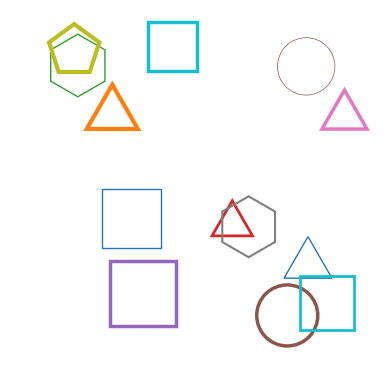[{"shape": "triangle", "thickness": 1, "radius": 0.36, "center": [0.8, 0.313]}, {"shape": "square", "thickness": 1, "radius": 0.38, "center": [0.342, 0.433]}, {"shape": "triangle", "thickness": 3, "radius": 0.38, "center": [0.292, 0.703]}, {"shape": "hexagon", "thickness": 1, "radius": 0.41, "center": [0.202, 0.83]}, {"shape": "triangle", "thickness": 2, "radius": 0.3, "center": [0.603, 0.418]}, {"shape": "square", "thickness": 2.5, "radius": 0.43, "center": [0.372, 0.237]}, {"shape": "circle", "thickness": 0.5, "radius": 0.37, "center": [0.795, 0.828]}, {"shape": "circle", "thickness": 2.5, "radius": 0.4, "center": [0.746, 0.181]}, {"shape": "triangle", "thickness": 2.5, "radius": 0.34, "center": [0.895, 0.699]}, {"shape": "hexagon", "thickness": 1.5, "radius": 0.4, "center": [0.646, 0.411]}, {"shape": "pentagon", "thickness": 3, "radius": 0.34, "center": [0.193, 0.869]}, {"shape": "square", "thickness": 2.5, "radius": 0.32, "center": [0.447, 0.879]}, {"shape": "square", "thickness": 2, "radius": 0.35, "center": [0.85, 0.214]}]